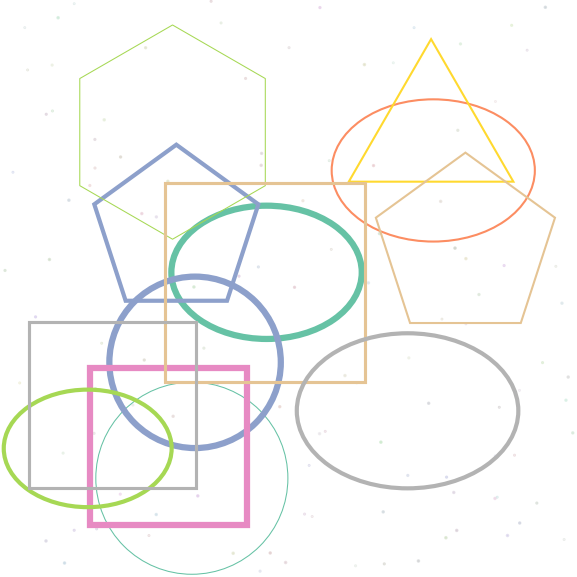[{"shape": "circle", "thickness": 0.5, "radius": 0.83, "center": [0.332, 0.171]}, {"shape": "oval", "thickness": 3, "radius": 0.82, "center": [0.462, 0.528]}, {"shape": "oval", "thickness": 1, "radius": 0.88, "center": [0.75, 0.704]}, {"shape": "circle", "thickness": 3, "radius": 0.74, "center": [0.338, 0.372]}, {"shape": "pentagon", "thickness": 2, "radius": 0.75, "center": [0.305, 0.599]}, {"shape": "square", "thickness": 3, "radius": 0.68, "center": [0.292, 0.226]}, {"shape": "oval", "thickness": 2, "radius": 0.73, "center": [0.152, 0.223]}, {"shape": "hexagon", "thickness": 0.5, "radius": 0.93, "center": [0.299, 0.77]}, {"shape": "triangle", "thickness": 1, "radius": 0.82, "center": [0.746, 0.767]}, {"shape": "square", "thickness": 1.5, "radius": 0.86, "center": [0.458, 0.51]}, {"shape": "pentagon", "thickness": 1, "radius": 0.82, "center": [0.806, 0.572]}, {"shape": "square", "thickness": 1.5, "radius": 0.72, "center": [0.195, 0.298]}, {"shape": "oval", "thickness": 2, "radius": 0.96, "center": [0.706, 0.288]}]